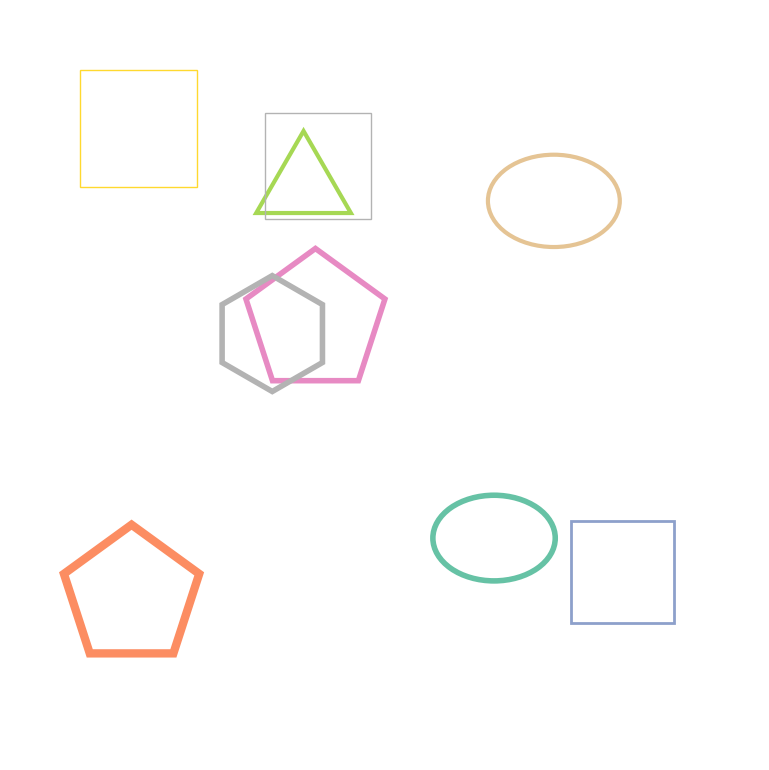[{"shape": "oval", "thickness": 2, "radius": 0.4, "center": [0.642, 0.301]}, {"shape": "pentagon", "thickness": 3, "radius": 0.46, "center": [0.171, 0.226]}, {"shape": "square", "thickness": 1, "radius": 0.33, "center": [0.808, 0.257]}, {"shape": "pentagon", "thickness": 2, "radius": 0.47, "center": [0.41, 0.582]}, {"shape": "triangle", "thickness": 1.5, "radius": 0.35, "center": [0.394, 0.759]}, {"shape": "square", "thickness": 0.5, "radius": 0.38, "center": [0.179, 0.833]}, {"shape": "oval", "thickness": 1.5, "radius": 0.43, "center": [0.719, 0.739]}, {"shape": "square", "thickness": 0.5, "radius": 0.34, "center": [0.413, 0.784]}, {"shape": "hexagon", "thickness": 2, "radius": 0.38, "center": [0.354, 0.567]}]